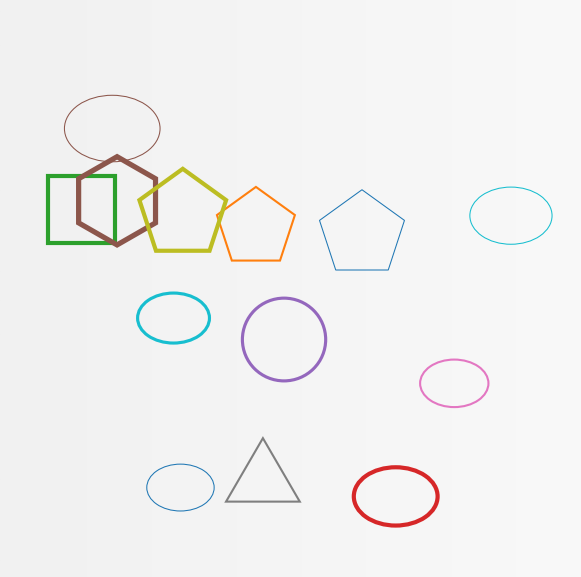[{"shape": "oval", "thickness": 0.5, "radius": 0.29, "center": [0.31, 0.155]}, {"shape": "pentagon", "thickness": 0.5, "radius": 0.38, "center": [0.623, 0.594]}, {"shape": "pentagon", "thickness": 1, "radius": 0.35, "center": [0.44, 0.605]}, {"shape": "square", "thickness": 2, "radius": 0.29, "center": [0.14, 0.636]}, {"shape": "oval", "thickness": 2, "radius": 0.36, "center": [0.681, 0.14]}, {"shape": "circle", "thickness": 1.5, "radius": 0.36, "center": [0.489, 0.411]}, {"shape": "hexagon", "thickness": 2.5, "radius": 0.38, "center": [0.201, 0.651]}, {"shape": "oval", "thickness": 0.5, "radius": 0.41, "center": [0.193, 0.777]}, {"shape": "oval", "thickness": 1, "radius": 0.29, "center": [0.782, 0.335]}, {"shape": "triangle", "thickness": 1, "radius": 0.37, "center": [0.452, 0.167]}, {"shape": "pentagon", "thickness": 2, "radius": 0.39, "center": [0.314, 0.628]}, {"shape": "oval", "thickness": 1.5, "radius": 0.31, "center": [0.299, 0.448]}, {"shape": "oval", "thickness": 0.5, "radius": 0.35, "center": [0.879, 0.626]}]